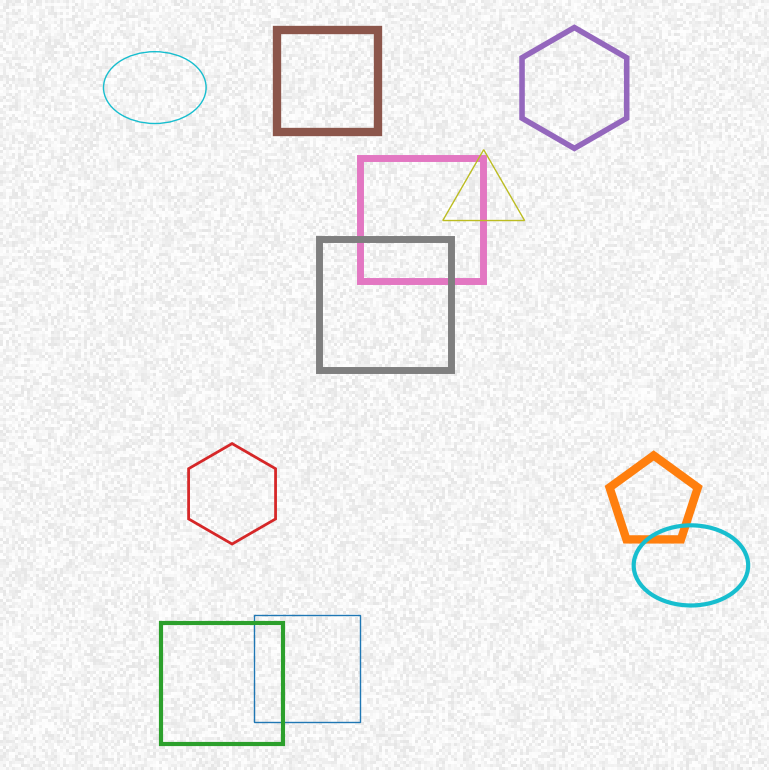[{"shape": "square", "thickness": 0.5, "radius": 0.35, "center": [0.399, 0.132]}, {"shape": "pentagon", "thickness": 3, "radius": 0.3, "center": [0.849, 0.348]}, {"shape": "square", "thickness": 1.5, "radius": 0.39, "center": [0.288, 0.112]}, {"shape": "hexagon", "thickness": 1, "radius": 0.33, "center": [0.301, 0.359]}, {"shape": "hexagon", "thickness": 2, "radius": 0.39, "center": [0.746, 0.886]}, {"shape": "square", "thickness": 3, "radius": 0.33, "center": [0.425, 0.894]}, {"shape": "square", "thickness": 2.5, "radius": 0.4, "center": [0.548, 0.715]}, {"shape": "square", "thickness": 2.5, "radius": 0.43, "center": [0.5, 0.605]}, {"shape": "triangle", "thickness": 0.5, "radius": 0.31, "center": [0.628, 0.744]}, {"shape": "oval", "thickness": 1.5, "radius": 0.37, "center": [0.897, 0.266]}, {"shape": "oval", "thickness": 0.5, "radius": 0.33, "center": [0.201, 0.886]}]